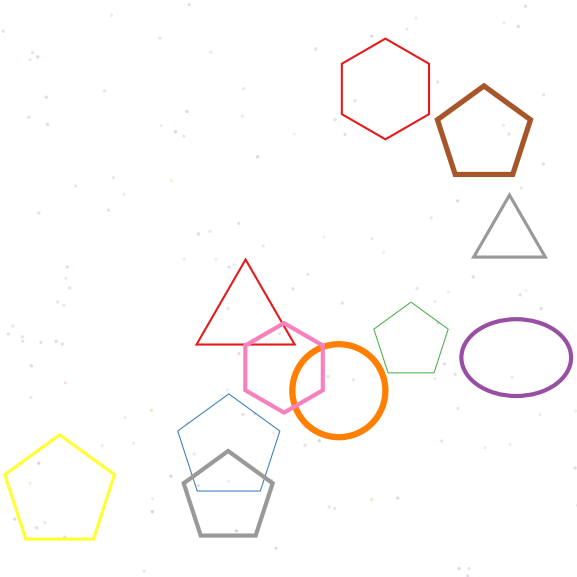[{"shape": "triangle", "thickness": 1, "radius": 0.49, "center": [0.425, 0.452]}, {"shape": "hexagon", "thickness": 1, "radius": 0.44, "center": [0.667, 0.845]}, {"shape": "pentagon", "thickness": 0.5, "radius": 0.46, "center": [0.396, 0.224]}, {"shape": "pentagon", "thickness": 0.5, "radius": 0.34, "center": [0.712, 0.408]}, {"shape": "oval", "thickness": 2, "radius": 0.48, "center": [0.894, 0.38]}, {"shape": "circle", "thickness": 3, "radius": 0.4, "center": [0.587, 0.323]}, {"shape": "pentagon", "thickness": 1.5, "radius": 0.5, "center": [0.103, 0.146]}, {"shape": "pentagon", "thickness": 2.5, "radius": 0.42, "center": [0.838, 0.766]}, {"shape": "hexagon", "thickness": 2, "radius": 0.39, "center": [0.492, 0.362]}, {"shape": "pentagon", "thickness": 2, "radius": 0.4, "center": [0.395, 0.137]}, {"shape": "triangle", "thickness": 1.5, "radius": 0.36, "center": [0.882, 0.59]}]